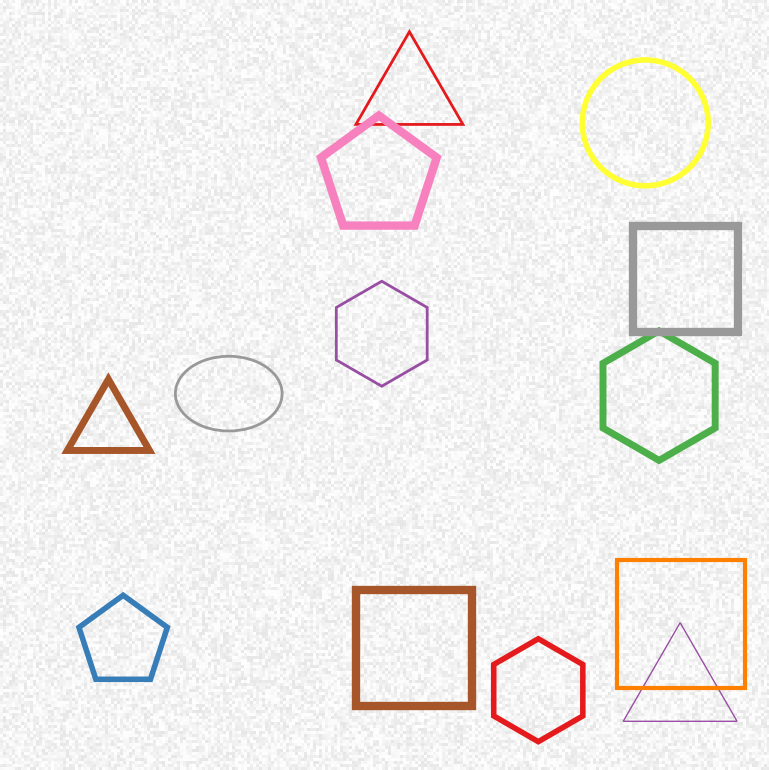[{"shape": "triangle", "thickness": 1, "radius": 0.4, "center": [0.532, 0.879]}, {"shape": "hexagon", "thickness": 2, "radius": 0.33, "center": [0.699, 0.104]}, {"shape": "pentagon", "thickness": 2, "radius": 0.3, "center": [0.16, 0.167]}, {"shape": "hexagon", "thickness": 2.5, "radius": 0.42, "center": [0.856, 0.486]}, {"shape": "triangle", "thickness": 0.5, "radius": 0.43, "center": [0.883, 0.106]}, {"shape": "hexagon", "thickness": 1, "radius": 0.34, "center": [0.496, 0.567]}, {"shape": "square", "thickness": 1.5, "radius": 0.41, "center": [0.884, 0.19]}, {"shape": "circle", "thickness": 2, "radius": 0.41, "center": [0.838, 0.84]}, {"shape": "triangle", "thickness": 2.5, "radius": 0.31, "center": [0.141, 0.446]}, {"shape": "square", "thickness": 3, "radius": 0.38, "center": [0.538, 0.158]}, {"shape": "pentagon", "thickness": 3, "radius": 0.4, "center": [0.492, 0.771]}, {"shape": "oval", "thickness": 1, "radius": 0.35, "center": [0.297, 0.489]}, {"shape": "square", "thickness": 3, "radius": 0.34, "center": [0.89, 0.638]}]